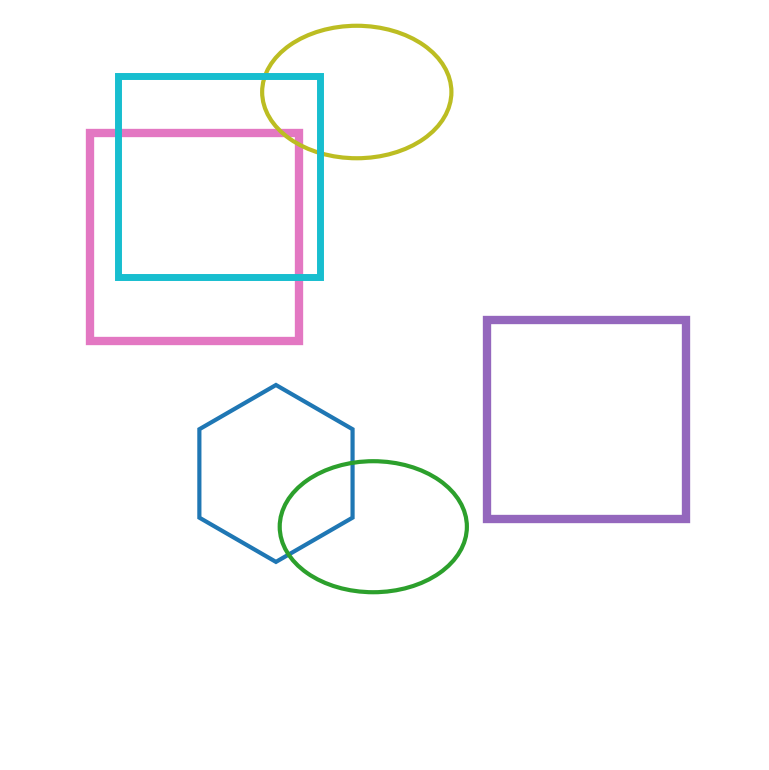[{"shape": "hexagon", "thickness": 1.5, "radius": 0.57, "center": [0.358, 0.385]}, {"shape": "oval", "thickness": 1.5, "radius": 0.61, "center": [0.485, 0.316]}, {"shape": "square", "thickness": 3, "radius": 0.65, "center": [0.762, 0.456]}, {"shape": "square", "thickness": 3, "radius": 0.68, "center": [0.253, 0.692]}, {"shape": "oval", "thickness": 1.5, "radius": 0.61, "center": [0.463, 0.881]}, {"shape": "square", "thickness": 2.5, "radius": 0.65, "center": [0.285, 0.771]}]